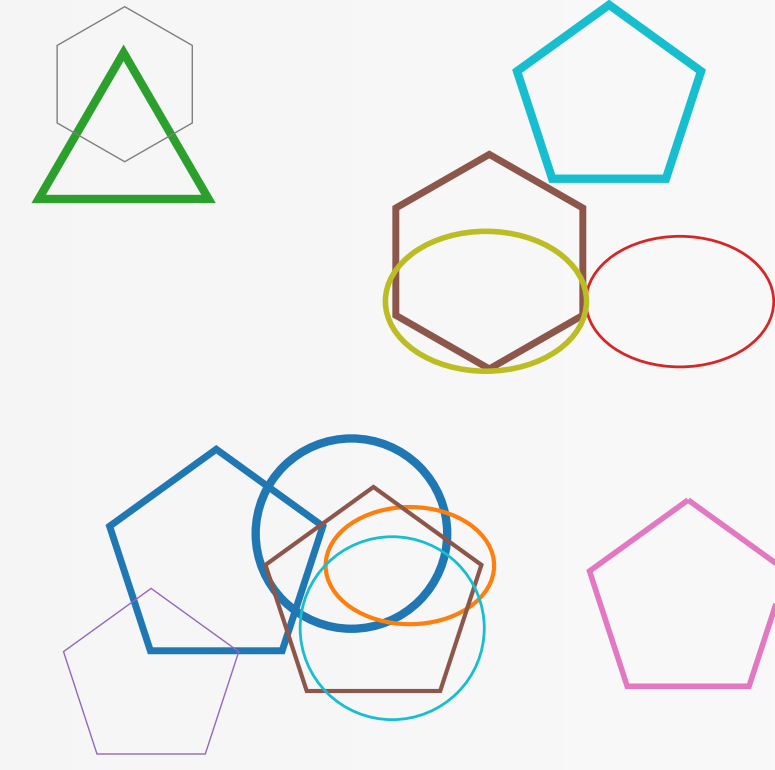[{"shape": "circle", "thickness": 3, "radius": 0.62, "center": [0.453, 0.307]}, {"shape": "pentagon", "thickness": 2.5, "radius": 0.72, "center": [0.279, 0.272]}, {"shape": "oval", "thickness": 1.5, "radius": 0.54, "center": [0.529, 0.265]}, {"shape": "triangle", "thickness": 3, "radius": 0.63, "center": [0.159, 0.805]}, {"shape": "oval", "thickness": 1, "radius": 0.61, "center": [0.877, 0.608]}, {"shape": "pentagon", "thickness": 0.5, "radius": 0.59, "center": [0.195, 0.117]}, {"shape": "pentagon", "thickness": 1.5, "radius": 0.73, "center": [0.482, 0.221]}, {"shape": "hexagon", "thickness": 2.5, "radius": 0.7, "center": [0.631, 0.66]}, {"shape": "pentagon", "thickness": 2, "radius": 0.67, "center": [0.888, 0.217]}, {"shape": "hexagon", "thickness": 0.5, "radius": 0.5, "center": [0.161, 0.891]}, {"shape": "oval", "thickness": 2, "radius": 0.65, "center": [0.627, 0.609]}, {"shape": "circle", "thickness": 1, "radius": 0.59, "center": [0.506, 0.184]}, {"shape": "pentagon", "thickness": 3, "radius": 0.62, "center": [0.786, 0.869]}]